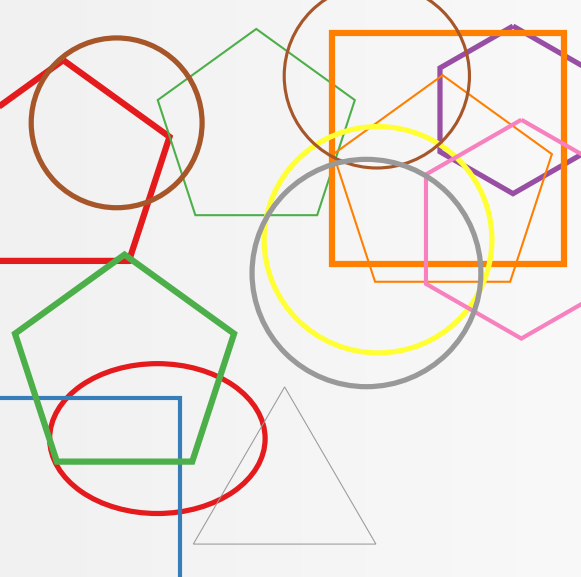[{"shape": "oval", "thickness": 2.5, "radius": 0.93, "center": [0.271, 0.24]}, {"shape": "pentagon", "thickness": 3, "radius": 0.96, "center": [0.109, 0.703]}, {"shape": "square", "thickness": 2, "radius": 0.79, "center": [0.151, 0.152]}, {"shape": "pentagon", "thickness": 1, "radius": 0.89, "center": [0.441, 0.771]}, {"shape": "pentagon", "thickness": 3, "radius": 0.99, "center": [0.214, 0.36]}, {"shape": "hexagon", "thickness": 2.5, "radius": 0.73, "center": [0.883, 0.809]}, {"shape": "square", "thickness": 3, "radius": 1.0, "center": [0.771, 0.742]}, {"shape": "pentagon", "thickness": 1, "radius": 0.99, "center": [0.761, 0.671]}, {"shape": "circle", "thickness": 2.5, "radius": 0.98, "center": [0.65, 0.584]}, {"shape": "circle", "thickness": 2.5, "radius": 0.74, "center": [0.201, 0.786]}, {"shape": "circle", "thickness": 1.5, "radius": 0.8, "center": [0.648, 0.868]}, {"shape": "hexagon", "thickness": 2, "radius": 0.95, "center": [0.897, 0.602]}, {"shape": "triangle", "thickness": 0.5, "radius": 0.91, "center": [0.49, 0.148]}, {"shape": "circle", "thickness": 2.5, "radius": 0.98, "center": [0.63, 0.526]}]